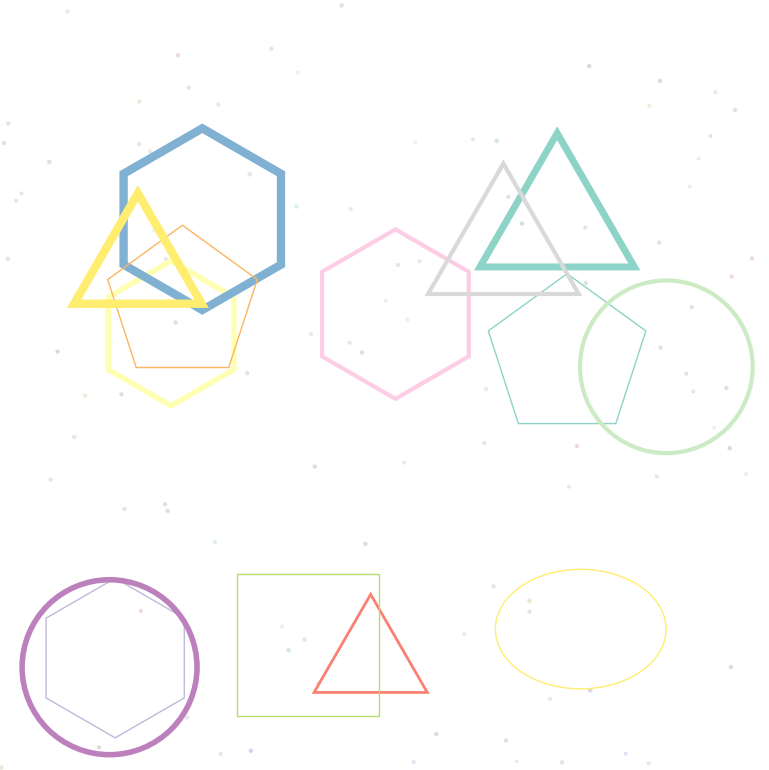[{"shape": "triangle", "thickness": 2.5, "radius": 0.58, "center": [0.724, 0.711]}, {"shape": "pentagon", "thickness": 0.5, "radius": 0.54, "center": [0.736, 0.537]}, {"shape": "hexagon", "thickness": 2, "radius": 0.47, "center": [0.222, 0.567]}, {"shape": "hexagon", "thickness": 0.5, "radius": 0.52, "center": [0.15, 0.145]}, {"shape": "triangle", "thickness": 1, "radius": 0.42, "center": [0.481, 0.143]}, {"shape": "hexagon", "thickness": 3, "radius": 0.59, "center": [0.263, 0.715]}, {"shape": "pentagon", "thickness": 0.5, "radius": 0.51, "center": [0.237, 0.605]}, {"shape": "square", "thickness": 0.5, "radius": 0.46, "center": [0.4, 0.162]}, {"shape": "hexagon", "thickness": 1.5, "radius": 0.55, "center": [0.514, 0.592]}, {"shape": "triangle", "thickness": 1.5, "radius": 0.57, "center": [0.654, 0.675]}, {"shape": "circle", "thickness": 2, "radius": 0.57, "center": [0.142, 0.133]}, {"shape": "circle", "thickness": 1.5, "radius": 0.56, "center": [0.865, 0.524]}, {"shape": "triangle", "thickness": 3, "radius": 0.48, "center": [0.179, 0.653]}, {"shape": "oval", "thickness": 0.5, "radius": 0.55, "center": [0.754, 0.183]}]